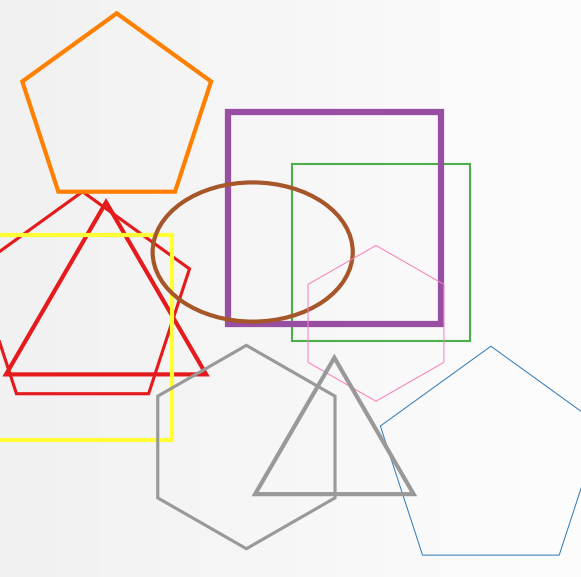[{"shape": "triangle", "thickness": 2, "radius": 0.99, "center": [0.183, 0.45]}, {"shape": "pentagon", "thickness": 1.5, "radius": 0.97, "center": [0.142, 0.474]}, {"shape": "pentagon", "thickness": 0.5, "radius": 1.0, "center": [0.845, 0.2]}, {"shape": "square", "thickness": 1, "radius": 0.76, "center": [0.656, 0.562]}, {"shape": "square", "thickness": 3, "radius": 0.92, "center": [0.575, 0.621]}, {"shape": "pentagon", "thickness": 2, "radius": 0.85, "center": [0.201, 0.805]}, {"shape": "square", "thickness": 2, "radius": 0.89, "center": [0.118, 0.415]}, {"shape": "oval", "thickness": 2, "radius": 0.86, "center": [0.435, 0.563]}, {"shape": "hexagon", "thickness": 0.5, "radius": 0.67, "center": [0.647, 0.439]}, {"shape": "hexagon", "thickness": 1.5, "radius": 0.88, "center": [0.424, 0.225]}, {"shape": "triangle", "thickness": 2, "radius": 0.79, "center": [0.575, 0.222]}]